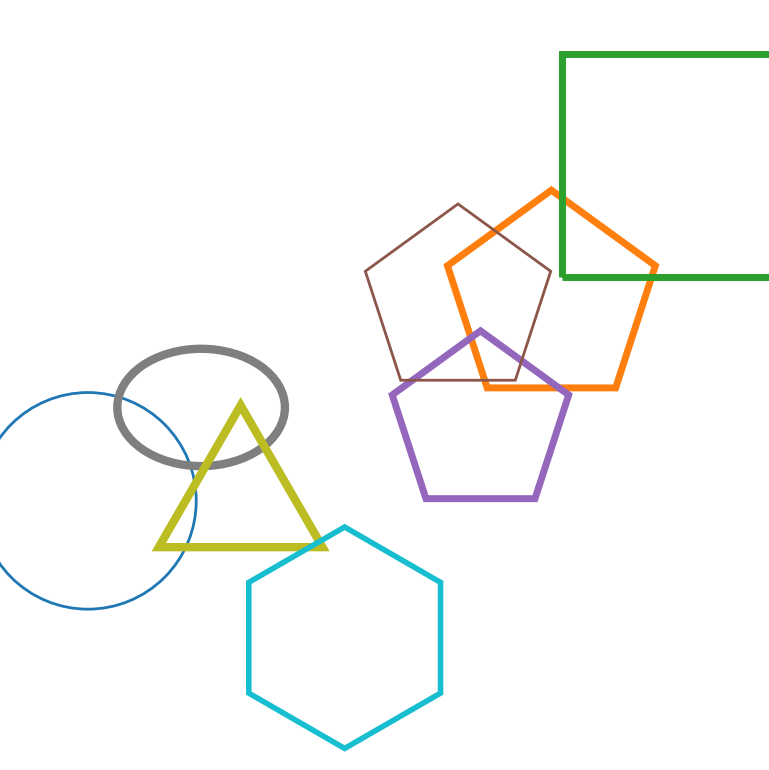[{"shape": "circle", "thickness": 1, "radius": 0.7, "center": [0.114, 0.35]}, {"shape": "pentagon", "thickness": 2.5, "radius": 0.71, "center": [0.716, 0.611]}, {"shape": "square", "thickness": 2.5, "radius": 0.73, "center": [0.876, 0.785]}, {"shape": "pentagon", "thickness": 2.5, "radius": 0.6, "center": [0.624, 0.45]}, {"shape": "pentagon", "thickness": 1, "radius": 0.63, "center": [0.595, 0.609]}, {"shape": "oval", "thickness": 3, "radius": 0.54, "center": [0.261, 0.471]}, {"shape": "triangle", "thickness": 3, "radius": 0.61, "center": [0.313, 0.351]}, {"shape": "hexagon", "thickness": 2, "radius": 0.72, "center": [0.448, 0.172]}]